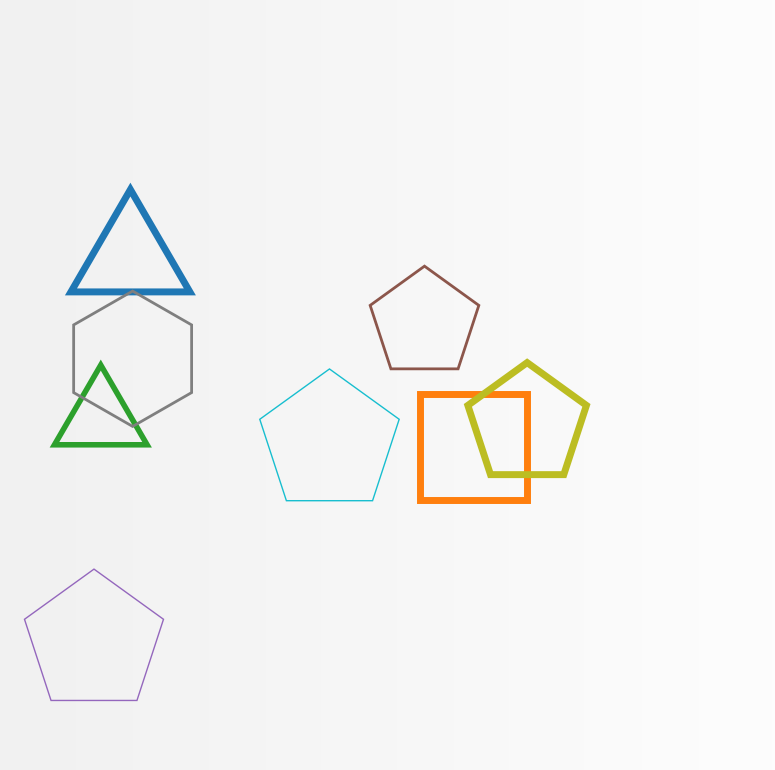[{"shape": "triangle", "thickness": 2.5, "radius": 0.44, "center": [0.168, 0.665]}, {"shape": "square", "thickness": 2.5, "radius": 0.34, "center": [0.611, 0.419]}, {"shape": "triangle", "thickness": 2, "radius": 0.34, "center": [0.13, 0.457]}, {"shape": "pentagon", "thickness": 0.5, "radius": 0.47, "center": [0.121, 0.167]}, {"shape": "pentagon", "thickness": 1, "radius": 0.37, "center": [0.548, 0.581]}, {"shape": "hexagon", "thickness": 1, "radius": 0.44, "center": [0.171, 0.534]}, {"shape": "pentagon", "thickness": 2.5, "radius": 0.4, "center": [0.68, 0.449]}, {"shape": "pentagon", "thickness": 0.5, "radius": 0.47, "center": [0.425, 0.426]}]